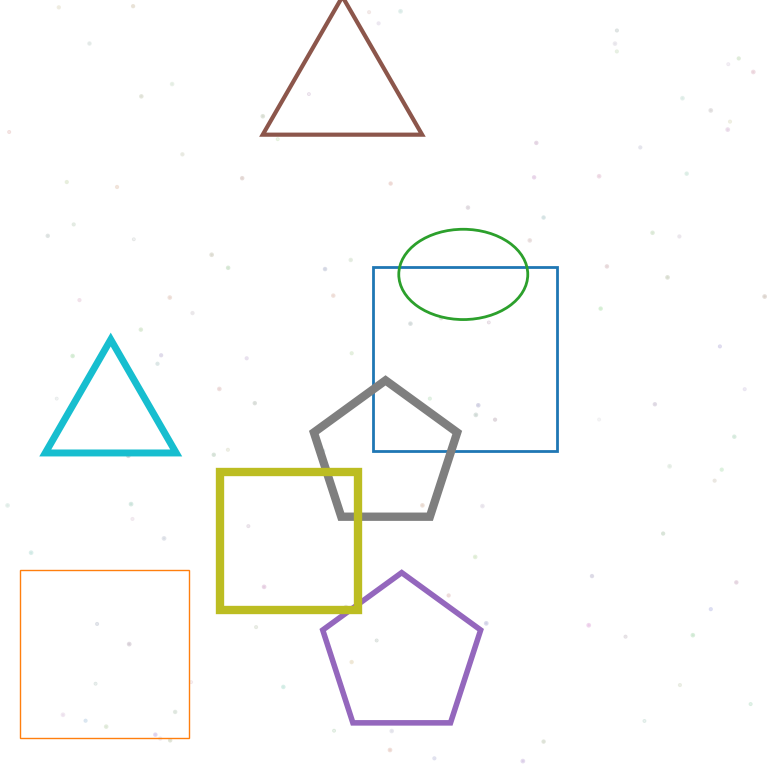[{"shape": "square", "thickness": 1, "radius": 0.6, "center": [0.604, 0.534]}, {"shape": "square", "thickness": 0.5, "radius": 0.55, "center": [0.136, 0.151]}, {"shape": "oval", "thickness": 1, "radius": 0.42, "center": [0.602, 0.644]}, {"shape": "pentagon", "thickness": 2, "radius": 0.54, "center": [0.522, 0.148]}, {"shape": "triangle", "thickness": 1.5, "radius": 0.6, "center": [0.445, 0.885]}, {"shape": "pentagon", "thickness": 3, "radius": 0.49, "center": [0.501, 0.408]}, {"shape": "square", "thickness": 3, "radius": 0.45, "center": [0.376, 0.298]}, {"shape": "triangle", "thickness": 2.5, "radius": 0.49, "center": [0.144, 0.461]}]